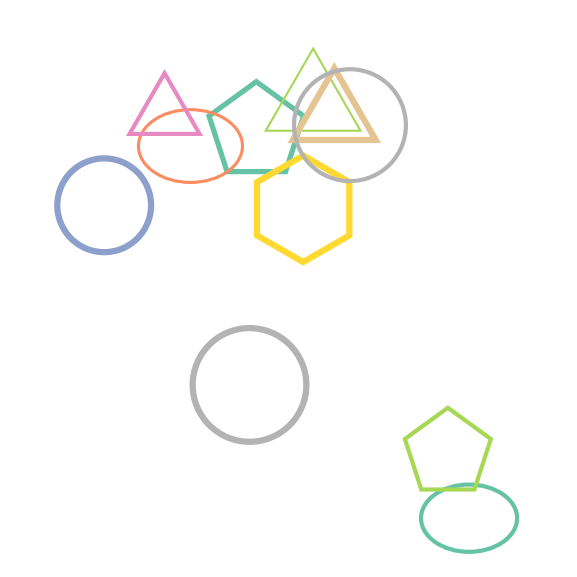[{"shape": "oval", "thickness": 2, "radius": 0.42, "center": [0.812, 0.102]}, {"shape": "pentagon", "thickness": 2.5, "radius": 0.43, "center": [0.444, 0.772]}, {"shape": "oval", "thickness": 1.5, "radius": 0.45, "center": [0.33, 0.746]}, {"shape": "circle", "thickness": 3, "radius": 0.41, "center": [0.18, 0.644]}, {"shape": "triangle", "thickness": 2, "radius": 0.35, "center": [0.285, 0.802]}, {"shape": "pentagon", "thickness": 2, "radius": 0.39, "center": [0.776, 0.215]}, {"shape": "triangle", "thickness": 1, "radius": 0.47, "center": [0.542, 0.82]}, {"shape": "hexagon", "thickness": 3, "radius": 0.46, "center": [0.525, 0.638]}, {"shape": "triangle", "thickness": 3, "radius": 0.41, "center": [0.579, 0.798]}, {"shape": "circle", "thickness": 3, "radius": 0.49, "center": [0.432, 0.333]}, {"shape": "circle", "thickness": 2, "radius": 0.48, "center": [0.606, 0.782]}]